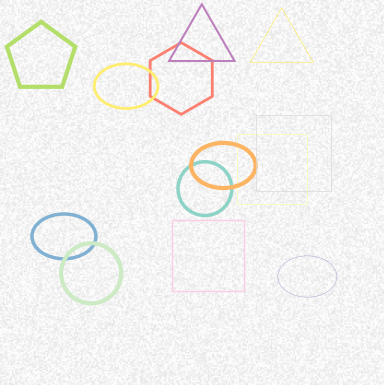[{"shape": "circle", "thickness": 2.5, "radius": 0.35, "center": [0.532, 0.51]}, {"shape": "square", "thickness": 0.5, "radius": 0.46, "center": [0.707, 0.561]}, {"shape": "oval", "thickness": 0.5, "radius": 0.38, "center": [0.798, 0.282]}, {"shape": "hexagon", "thickness": 2, "radius": 0.47, "center": [0.471, 0.796]}, {"shape": "oval", "thickness": 2.5, "radius": 0.42, "center": [0.166, 0.386]}, {"shape": "oval", "thickness": 3, "radius": 0.42, "center": [0.58, 0.57]}, {"shape": "pentagon", "thickness": 3, "radius": 0.47, "center": [0.107, 0.85]}, {"shape": "square", "thickness": 1, "radius": 0.47, "center": [0.54, 0.337]}, {"shape": "square", "thickness": 0.5, "radius": 0.49, "center": [0.763, 0.604]}, {"shape": "triangle", "thickness": 1.5, "radius": 0.49, "center": [0.524, 0.891]}, {"shape": "circle", "thickness": 3, "radius": 0.39, "center": [0.237, 0.29]}, {"shape": "triangle", "thickness": 0.5, "radius": 0.47, "center": [0.732, 0.885]}, {"shape": "oval", "thickness": 2, "radius": 0.41, "center": [0.328, 0.776]}]